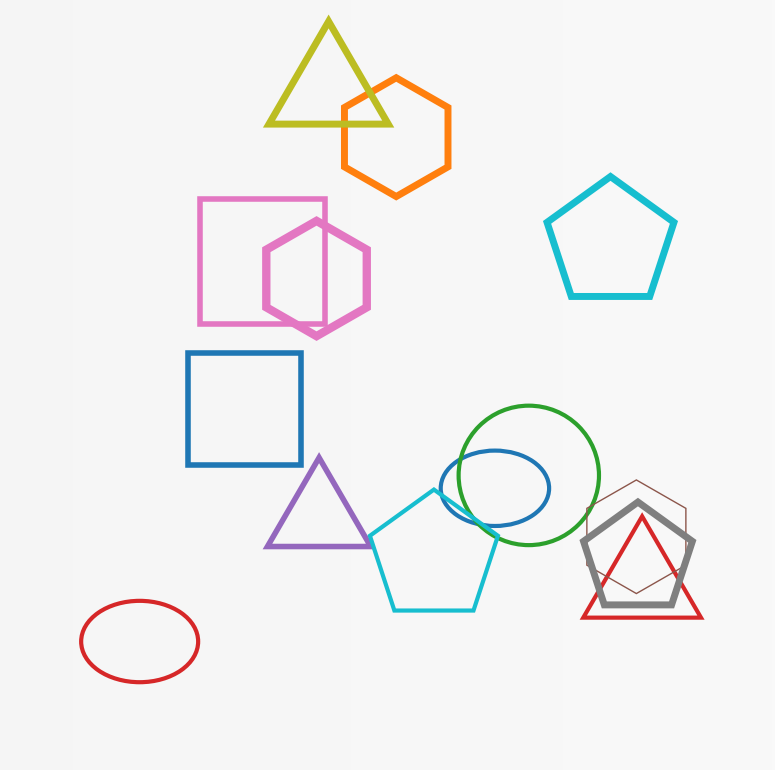[{"shape": "oval", "thickness": 1.5, "radius": 0.35, "center": [0.639, 0.366]}, {"shape": "square", "thickness": 2, "radius": 0.36, "center": [0.316, 0.469]}, {"shape": "hexagon", "thickness": 2.5, "radius": 0.39, "center": [0.511, 0.822]}, {"shape": "circle", "thickness": 1.5, "radius": 0.45, "center": [0.682, 0.383]}, {"shape": "triangle", "thickness": 1.5, "radius": 0.44, "center": [0.829, 0.242]}, {"shape": "oval", "thickness": 1.5, "radius": 0.38, "center": [0.18, 0.167]}, {"shape": "triangle", "thickness": 2, "radius": 0.38, "center": [0.412, 0.329]}, {"shape": "hexagon", "thickness": 0.5, "radius": 0.37, "center": [0.821, 0.303]}, {"shape": "square", "thickness": 2, "radius": 0.4, "center": [0.338, 0.66]}, {"shape": "hexagon", "thickness": 3, "radius": 0.37, "center": [0.408, 0.638]}, {"shape": "pentagon", "thickness": 2.5, "radius": 0.37, "center": [0.823, 0.274]}, {"shape": "triangle", "thickness": 2.5, "radius": 0.44, "center": [0.424, 0.883]}, {"shape": "pentagon", "thickness": 2.5, "radius": 0.43, "center": [0.788, 0.685]}, {"shape": "pentagon", "thickness": 1.5, "radius": 0.43, "center": [0.56, 0.277]}]